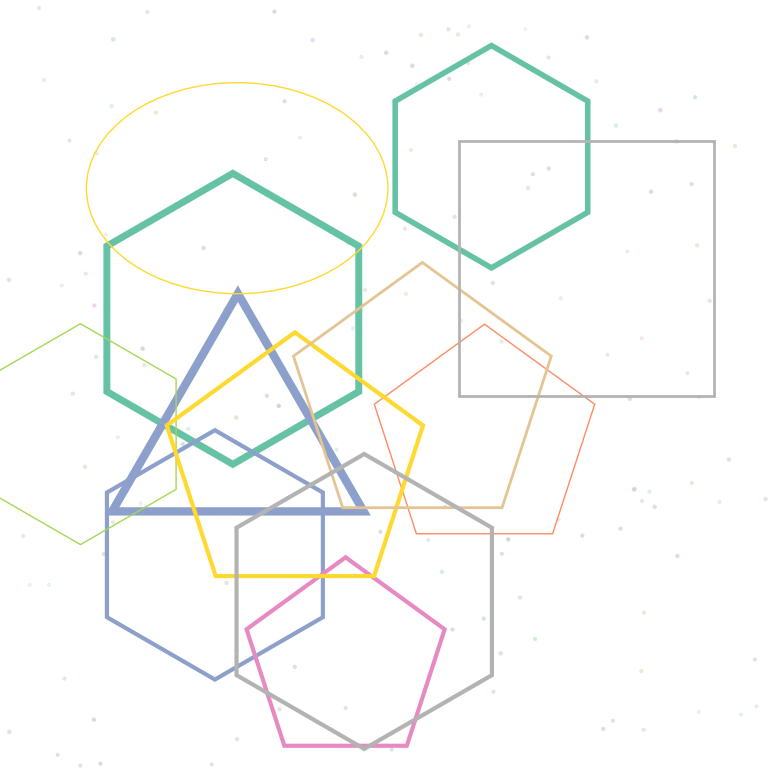[{"shape": "hexagon", "thickness": 2, "radius": 0.72, "center": [0.638, 0.796]}, {"shape": "hexagon", "thickness": 2.5, "radius": 0.94, "center": [0.302, 0.586]}, {"shape": "pentagon", "thickness": 0.5, "radius": 0.75, "center": [0.629, 0.429]}, {"shape": "hexagon", "thickness": 1.5, "radius": 0.81, "center": [0.279, 0.279]}, {"shape": "triangle", "thickness": 3, "radius": 0.94, "center": [0.309, 0.43]}, {"shape": "pentagon", "thickness": 1.5, "radius": 0.68, "center": [0.449, 0.141]}, {"shape": "hexagon", "thickness": 0.5, "radius": 0.72, "center": [0.105, 0.436]}, {"shape": "oval", "thickness": 0.5, "radius": 0.98, "center": [0.308, 0.756]}, {"shape": "pentagon", "thickness": 1.5, "radius": 0.87, "center": [0.383, 0.393]}, {"shape": "pentagon", "thickness": 1, "radius": 0.88, "center": [0.549, 0.483]}, {"shape": "hexagon", "thickness": 1.5, "radius": 0.96, "center": [0.473, 0.219]}, {"shape": "square", "thickness": 1, "radius": 0.83, "center": [0.762, 0.651]}]